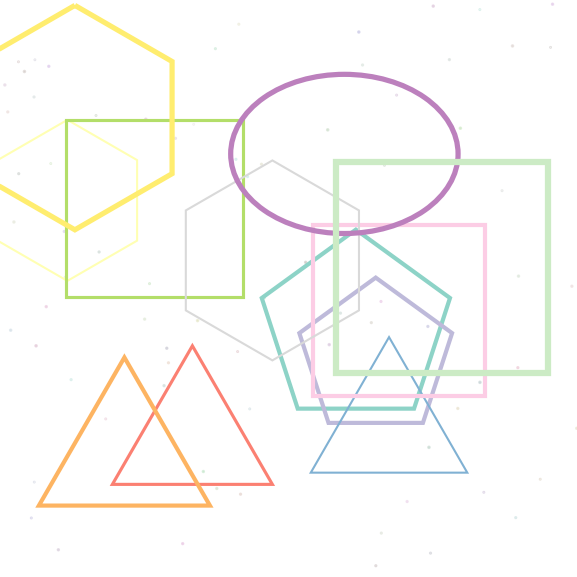[{"shape": "pentagon", "thickness": 2, "radius": 0.86, "center": [0.616, 0.43]}, {"shape": "hexagon", "thickness": 1, "radius": 0.7, "center": [0.117, 0.652]}, {"shape": "pentagon", "thickness": 2, "radius": 0.7, "center": [0.651, 0.379]}, {"shape": "triangle", "thickness": 1.5, "radius": 0.8, "center": [0.333, 0.24]}, {"shape": "triangle", "thickness": 1, "radius": 0.78, "center": [0.674, 0.259]}, {"shape": "triangle", "thickness": 2, "radius": 0.86, "center": [0.215, 0.209]}, {"shape": "square", "thickness": 1.5, "radius": 0.77, "center": [0.268, 0.639]}, {"shape": "square", "thickness": 2, "radius": 0.74, "center": [0.691, 0.462]}, {"shape": "hexagon", "thickness": 1, "radius": 0.87, "center": [0.472, 0.548]}, {"shape": "oval", "thickness": 2.5, "radius": 0.98, "center": [0.596, 0.733]}, {"shape": "square", "thickness": 3, "radius": 0.92, "center": [0.766, 0.536]}, {"shape": "hexagon", "thickness": 2.5, "radius": 0.97, "center": [0.13, 0.796]}]